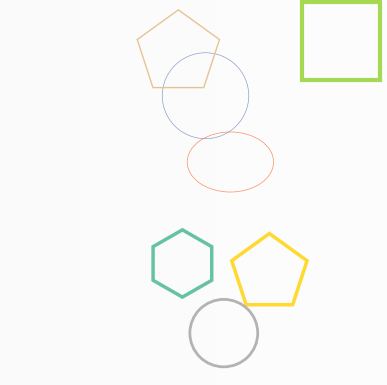[{"shape": "hexagon", "thickness": 2.5, "radius": 0.44, "center": [0.471, 0.316]}, {"shape": "oval", "thickness": 0.5, "radius": 0.56, "center": [0.595, 0.579]}, {"shape": "circle", "thickness": 0.5, "radius": 0.56, "center": [0.53, 0.751]}, {"shape": "square", "thickness": 3, "radius": 0.51, "center": [0.88, 0.893]}, {"shape": "pentagon", "thickness": 2.5, "radius": 0.51, "center": [0.695, 0.291]}, {"shape": "pentagon", "thickness": 1, "radius": 0.56, "center": [0.46, 0.863]}, {"shape": "circle", "thickness": 2, "radius": 0.44, "center": [0.578, 0.135]}]